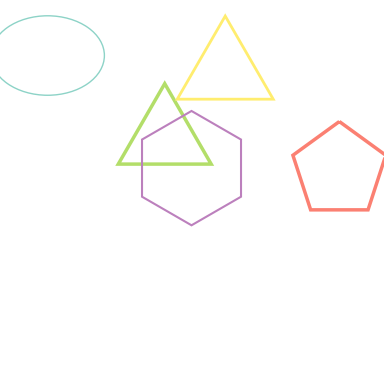[{"shape": "oval", "thickness": 1, "radius": 0.74, "center": [0.124, 0.856]}, {"shape": "pentagon", "thickness": 2.5, "radius": 0.63, "center": [0.881, 0.558]}, {"shape": "triangle", "thickness": 2.5, "radius": 0.7, "center": [0.428, 0.643]}, {"shape": "hexagon", "thickness": 1.5, "radius": 0.74, "center": [0.497, 0.563]}, {"shape": "triangle", "thickness": 2, "radius": 0.72, "center": [0.585, 0.814]}]